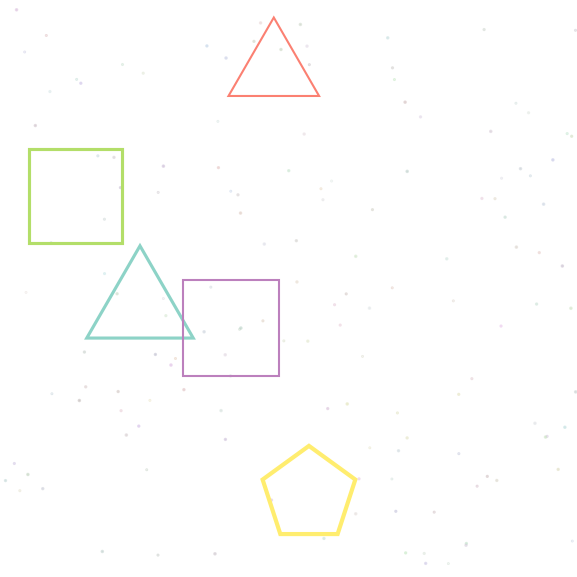[{"shape": "triangle", "thickness": 1.5, "radius": 0.53, "center": [0.242, 0.467]}, {"shape": "triangle", "thickness": 1, "radius": 0.45, "center": [0.474, 0.878]}, {"shape": "square", "thickness": 1.5, "radius": 0.41, "center": [0.131, 0.66]}, {"shape": "square", "thickness": 1, "radius": 0.42, "center": [0.4, 0.431]}, {"shape": "pentagon", "thickness": 2, "radius": 0.42, "center": [0.535, 0.143]}]